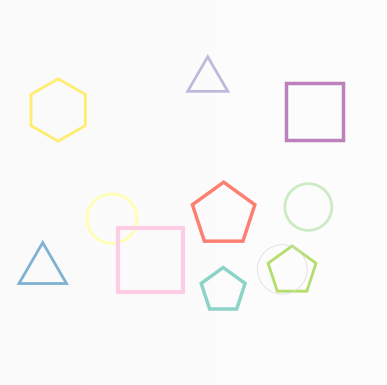[{"shape": "pentagon", "thickness": 2.5, "radius": 0.3, "center": [0.576, 0.246]}, {"shape": "circle", "thickness": 2, "radius": 0.32, "center": [0.289, 0.432]}, {"shape": "triangle", "thickness": 2, "radius": 0.3, "center": [0.536, 0.793]}, {"shape": "pentagon", "thickness": 2.5, "radius": 0.42, "center": [0.577, 0.442]}, {"shape": "triangle", "thickness": 2, "radius": 0.35, "center": [0.11, 0.299]}, {"shape": "pentagon", "thickness": 2, "radius": 0.32, "center": [0.754, 0.296]}, {"shape": "square", "thickness": 3, "radius": 0.42, "center": [0.388, 0.325]}, {"shape": "circle", "thickness": 0.5, "radius": 0.32, "center": [0.729, 0.3]}, {"shape": "square", "thickness": 2.5, "radius": 0.37, "center": [0.812, 0.711]}, {"shape": "circle", "thickness": 2, "radius": 0.3, "center": [0.796, 0.462]}, {"shape": "hexagon", "thickness": 2, "radius": 0.4, "center": [0.15, 0.714]}]